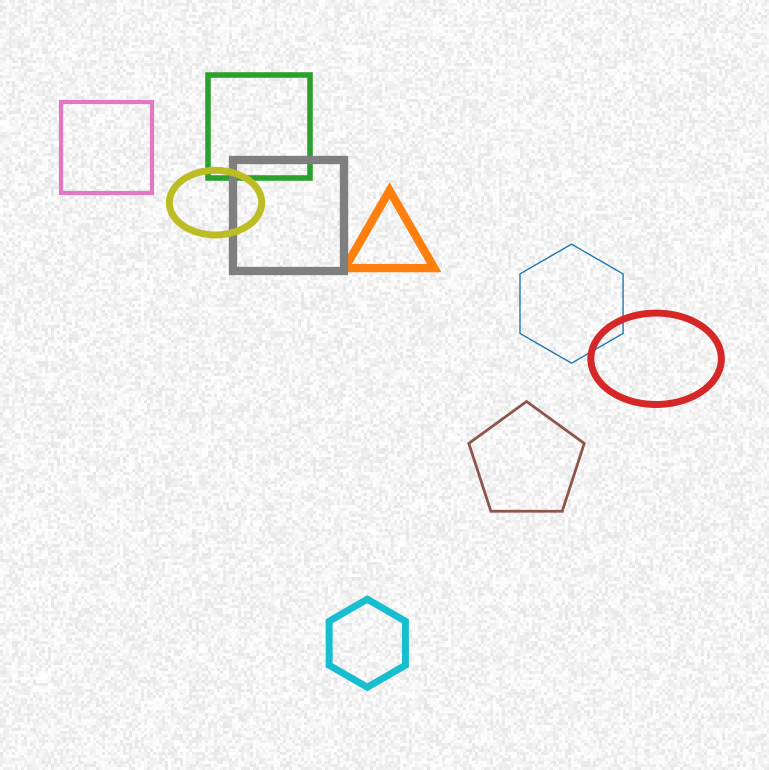[{"shape": "hexagon", "thickness": 0.5, "radius": 0.39, "center": [0.742, 0.606]}, {"shape": "triangle", "thickness": 3, "radius": 0.34, "center": [0.506, 0.685]}, {"shape": "square", "thickness": 2, "radius": 0.33, "center": [0.336, 0.836]}, {"shape": "oval", "thickness": 2.5, "radius": 0.42, "center": [0.852, 0.534]}, {"shape": "pentagon", "thickness": 1, "radius": 0.39, "center": [0.684, 0.4]}, {"shape": "square", "thickness": 1.5, "radius": 0.29, "center": [0.138, 0.808]}, {"shape": "square", "thickness": 3, "radius": 0.36, "center": [0.375, 0.72]}, {"shape": "oval", "thickness": 2.5, "radius": 0.3, "center": [0.28, 0.737]}, {"shape": "hexagon", "thickness": 2.5, "radius": 0.29, "center": [0.477, 0.165]}]